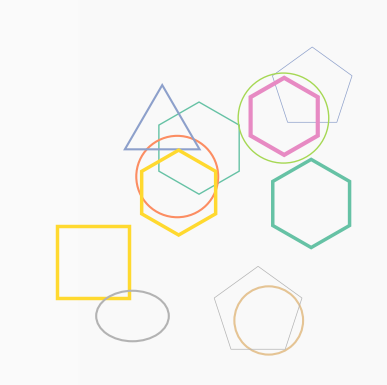[{"shape": "hexagon", "thickness": 1, "radius": 0.6, "center": [0.514, 0.615]}, {"shape": "hexagon", "thickness": 2.5, "radius": 0.57, "center": [0.803, 0.471]}, {"shape": "circle", "thickness": 1.5, "radius": 0.53, "center": [0.457, 0.541]}, {"shape": "triangle", "thickness": 1.5, "radius": 0.56, "center": [0.419, 0.668]}, {"shape": "pentagon", "thickness": 0.5, "radius": 0.54, "center": [0.806, 0.77]}, {"shape": "hexagon", "thickness": 3, "radius": 0.5, "center": [0.733, 0.698]}, {"shape": "circle", "thickness": 1, "radius": 0.58, "center": [0.732, 0.693]}, {"shape": "square", "thickness": 2.5, "radius": 0.47, "center": [0.241, 0.32]}, {"shape": "hexagon", "thickness": 2.5, "radius": 0.55, "center": [0.461, 0.5]}, {"shape": "circle", "thickness": 1.5, "radius": 0.44, "center": [0.694, 0.168]}, {"shape": "pentagon", "thickness": 0.5, "radius": 0.6, "center": [0.666, 0.189]}, {"shape": "oval", "thickness": 1.5, "radius": 0.47, "center": [0.342, 0.179]}]